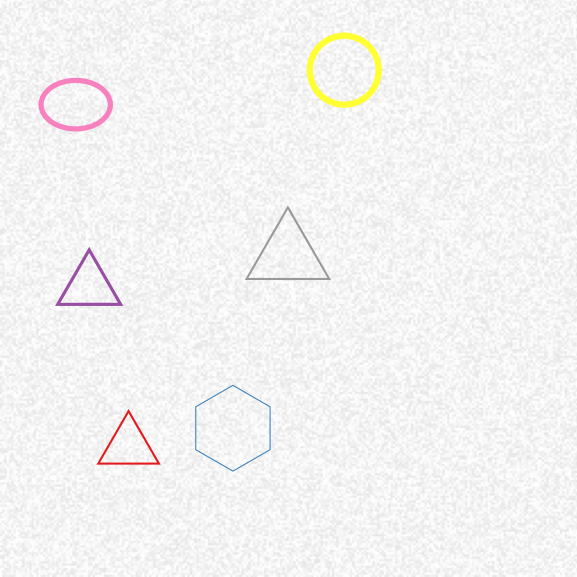[{"shape": "triangle", "thickness": 1, "radius": 0.3, "center": [0.223, 0.227]}, {"shape": "hexagon", "thickness": 0.5, "radius": 0.37, "center": [0.403, 0.258]}, {"shape": "triangle", "thickness": 1.5, "radius": 0.31, "center": [0.154, 0.504]}, {"shape": "circle", "thickness": 3, "radius": 0.3, "center": [0.596, 0.878]}, {"shape": "oval", "thickness": 2.5, "radius": 0.3, "center": [0.131, 0.818]}, {"shape": "triangle", "thickness": 1, "radius": 0.41, "center": [0.499, 0.557]}]